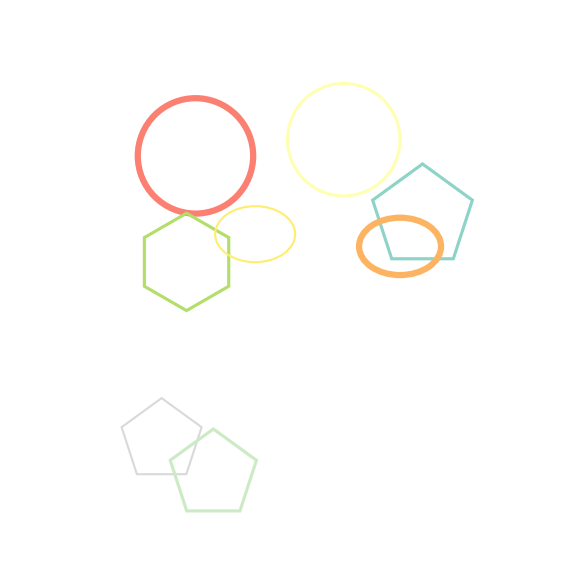[{"shape": "pentagon", "thickness": 1.5, "radius": 0.45, "center": [0.732, 0.624]}, {"shape": "circle", "thickness": 1.5, "radius": 0.49, "center": [0.595, 0.757]}, {"shape": "circle", "thickness": 3, "radius": 0.5, "center": [0.339, 0.729]}, {"shape": "oval", "thickness": 3, "radius": 0.35, "center": [0.693, 0.572]}, {"shape": "hexagon", "thickness": 1.5, "radius": 0.42, "center": [0.323, 0.546]}, {"shape": "pentagon", "thickness": 1, "radius": 0.36, "center": [0.28, 0.237]}, {"shape": "pentagon", "thickness": 1.5, "radius": 0.39, "center": [0.369, 0.178]}, {"shape": "oval", "thickness": 1, "radius": 0.35, "center": [0.442, 0.594]}]